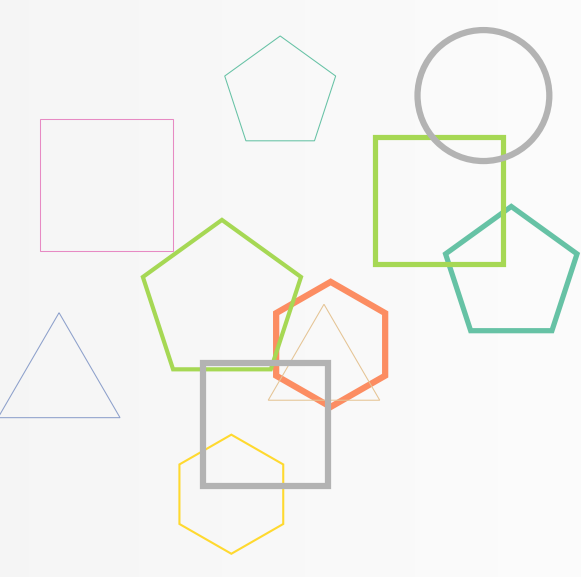[{"shape": "pentagon", "thickness": 0.5, "radius": 0.5, "center": [0.482, 0.836]}, {"shape": "pentagon", "thickness": 2.5, "radius": 0.59, "center": [0.88, 0.523]}, {"shape": "hexagon", "thickness": 3, "radius": 0.54, "center": [0.569, 0.403]}, {"shape": "triangle", "thickness": 0.5, "radius": 0.61, "center": [0.102, 0.336]}, {"shape": "square", "thickness": 0.5, "radius": 0.57, "center": [0.184, 0.679]}, {"shape": "pentagon", "thickness": 2, "radius": 0.72, "center": [0.382, 0.475]}, {"shape": "square", "thickness": 2.5, "radius": 0.55, "center": [0.754, 0.651]}, {"shape": "hexagon", "thickness": 1, "radius": 0.52, "center": [0.398, 0.143]}, {"shape": "triangle", "thickness": 0.5, "radius": 0.55, "center": [0.557, 0.361]}, {"shape": "square", "thickness": 3, "radius": 0.53, "center": [0.457, 0.264]}, {"shape": "circle", "thickness": 3, "radius": 0.57, "center": [0.832, 0.834]}]